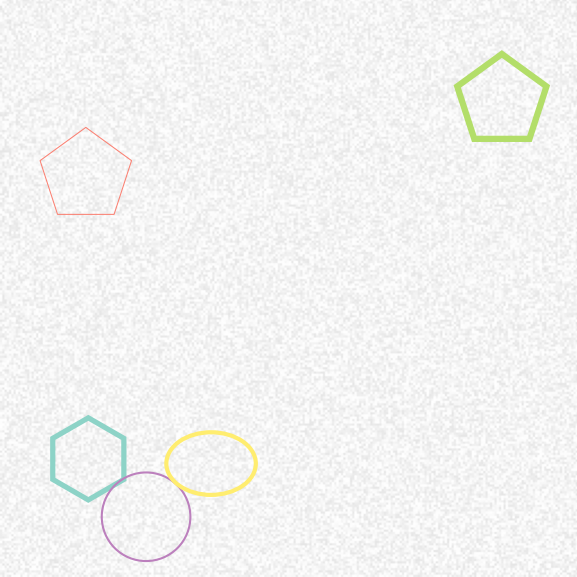[{"shape": "hexagon", "thickness": 2.5, "radius": 0.36, "center": [0.153, 0.205]}, {"shape": "pentagon", "thickness": 0.5, "radius": 0.42, "center": [0.149, 0.695]}, {"shape": "pentagon", "thickness": 3, "radius": 0.41, "center": [0.869, 0.824]}, {"shape": "circle", "thickness": 1, "radius": 0.38, "center": [0.253, 0.104]}, {"shape": "oval", "thickness": 2, "radius": 0.39, "center": [0.366, 0.196]}]